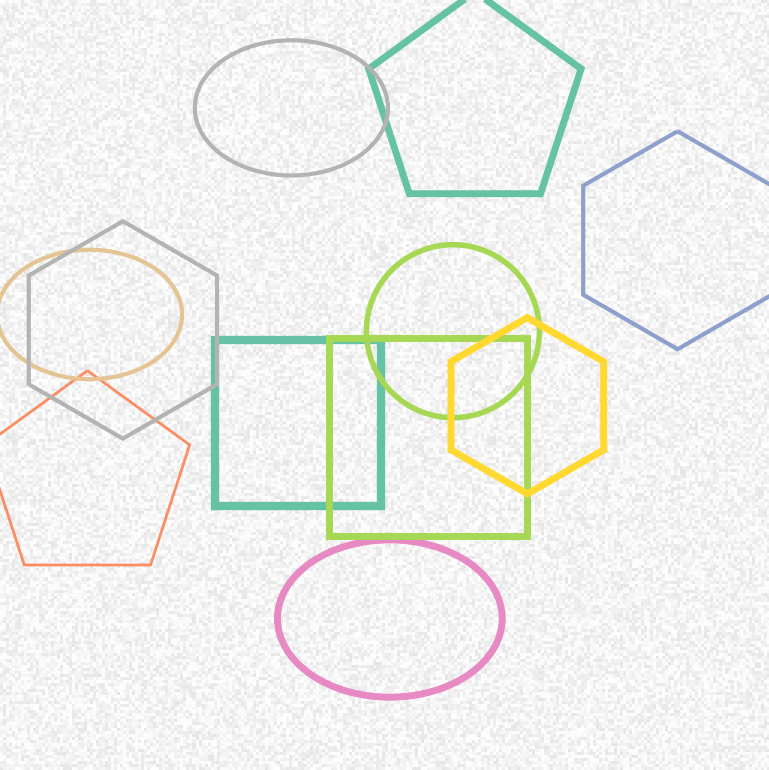[{"shape": "pentagon", "thickness": 2.5, "radius": 0.73, "center": [0.617, 0.866]}, {"shape": "square", "thickness": 3, "radius": 0.54, "center": [0.387, 0.451]}, {"shape": "pentagon", "thickness": 1, "radius": 0.7, "center": [0.114, 0.379]}, {"shape": "hexagon", "thickness": 1.5, "radius": 0.71, "center": [0.88, 0.688]}, {"shape": "oval", "thickness": 2.5, "radius": 0.73, "center": [0.506, 0.197]}, {"shape": "circle", "thickness": 2, "radius": 0.56, "center": [0.588, 0.57]}, {"shape": "square", "thickness": 2.5, "radius": 0.64, "center": [0.556, 0.432]}, {"shape": "hexagon", "thickness": 2.5, "radius": 0.57, "center": [0.685, 0.473]}, {"shape": "oval", "thickness": 1.5, "radius": 0.6, "center": [0.116, 0.592]}, {"shape": "hexagon", "thickness": 1.5, "radius": 0.71, "center": [0.16, 0.572]}, {"shape": "oval", "thickness": 1.5, "radius": 0.63, "center": [0.378, 0.86]}]